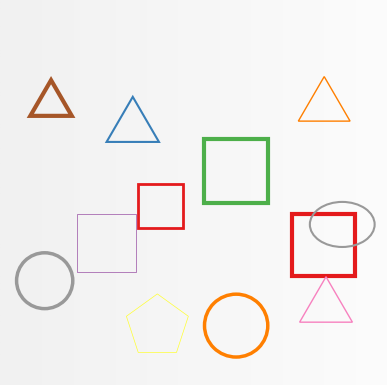[{"shape": "square", "thickness": 2, "radius": 0.29, "center": [0.415, 0.465]}, {"shape": "square", "thickness": 3, "radius": 0.4, "center": [0.834, 0.363]}, {"shape": "triangle", "thickness": 1.5, "radius": 0.39, "center": [0.343, 0.67]}, {"shape": "square", "thickness": 3, "radius": 0.41, "center": [0.608, 0.556]}, {"shape": "square", "thickness": 0.5, "radius": 0.38, "center": [0.275, 0.37]}, {"shape": "circle", "thickness": 2.5, "radius": 0.41, "center": [0.609, 0.154]}, {"shape": "triangle", "thickness": 1, "radius": 0.39, "center": [0.837, 0.724]}, {"shape": "pentagon", "thickness": 0.5, "radius": 0.42, "center": [0.406, 0.153]}, {"shape": "triangle", "thickness": 3, "radius": 0.31, "center": [0.132, 0.73]}, {"shape": "triangle", "thickness": 1, "radius": 0.39, "center": [0.841, 0.203]}, {"shape": "circle", "thickness": 2.5, "radius": 0.36, "center": [0.115, 0.271]}, {"shape": "oval", "thickness": 1.5, "radius": 0.42, "center": [0.883, 0.417]}]